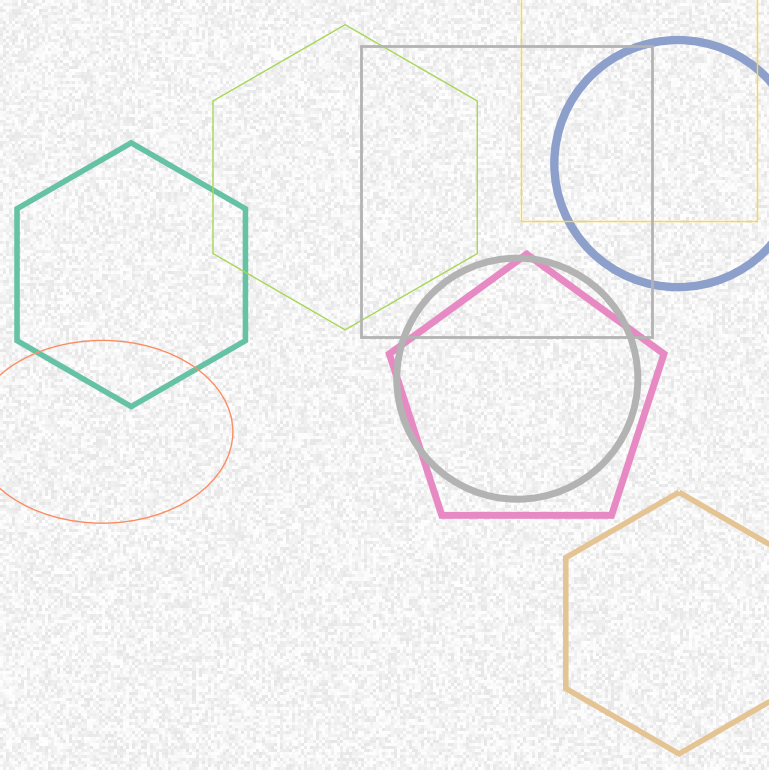[{"shape": "hexagon", "thickness": 2, "radius": 0.86, "center": [0.17, 0.643]}, {"shape": "oval", "thickness": 0.5, "radius": 0.85, "center": [0.133, 0.439]}, {"shape": "circle", "thickness": 3, "radius": 0.8, "center": [0.88, 0.788]}, {"shape": "pentagon", "thickness": 2.5, "radius": 0.94, "center": [0.684, 0.482]}, {"shape": "hexagon", "thickness": 0.5, "radius": 0.99, "center": [0.448, 0.77]}, {"shape": "square", "thickness": 0.5, "radius": 0.76, "center": [0.83, 0.866]}, {"shape": "hexagon", "thickness": 2, "radius": 0.85, "center": [0.882, 0.191]}, {"shape": "square", "thickness": 1, "radius": 0.94, "center": [0.658, 0.751]}, {"shape": "circle", "thickness": 2.5, "radius": 0.78, "center": [0.672, 0.508]}]